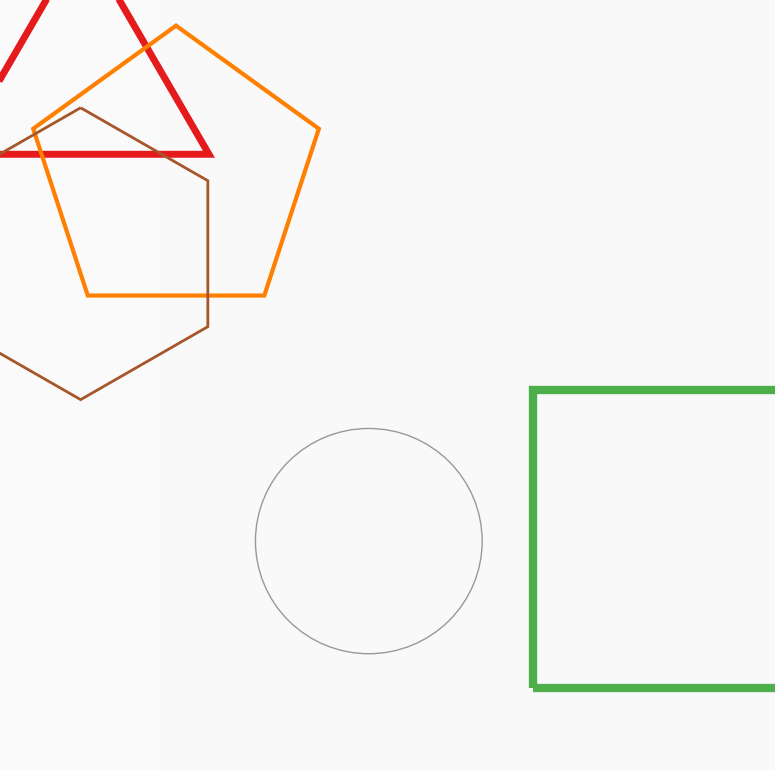[{"shape": "triangle", "thickness": 2.5, "radius": 0.94, "center": [0.107, 0.894]}, {"shape": "square", "thickness": 3, "radius": 0.97, "center": [0.881, 0.3]}, {"shape": "pentagon", "thickness": 1.5, "radius": 0.97, "center": [0.227, 0.773]}, {"shape": "hexagon", "thickness": 1, "radius": 0.95, "center": [0.104, 0.671]}, {"shape": "circle", "thickness": 0.5, "radius": 0.73, "center": [0.476, 0.297]}]